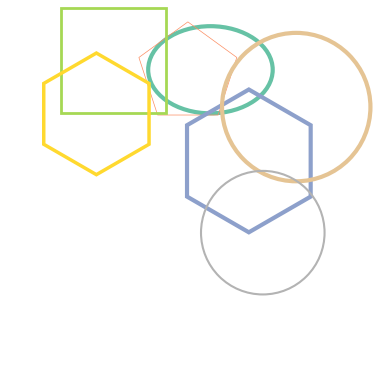[{"shape": "oval", "thickness": 3, "radius": 0.81, "center": [0.547, 0.819]}, {"shape": "pentagon", "thickness": 0.5, "radius": 0.67, "center": [0.488, 0.809]}, {"shape": "hexagon", "thickness": 3, "radius": 0.93, "center": [0.646, 0.582]}, {"shape": "square", "thickness": 2, "radius": 0.68, "center": [0.294, 0.842]}, {"shape": "hexagon", "thickness": 2.5, "radius": 0.79, "center": [0.25, 0.704]}, {"shape": "circle", "thickness": 3, "radius": 0.96, "center": [0.769, 0.722]}, {"shape": "circle", "thickness": 1.5, "radius": 0.8, "center": [0.683, 0.396]}]